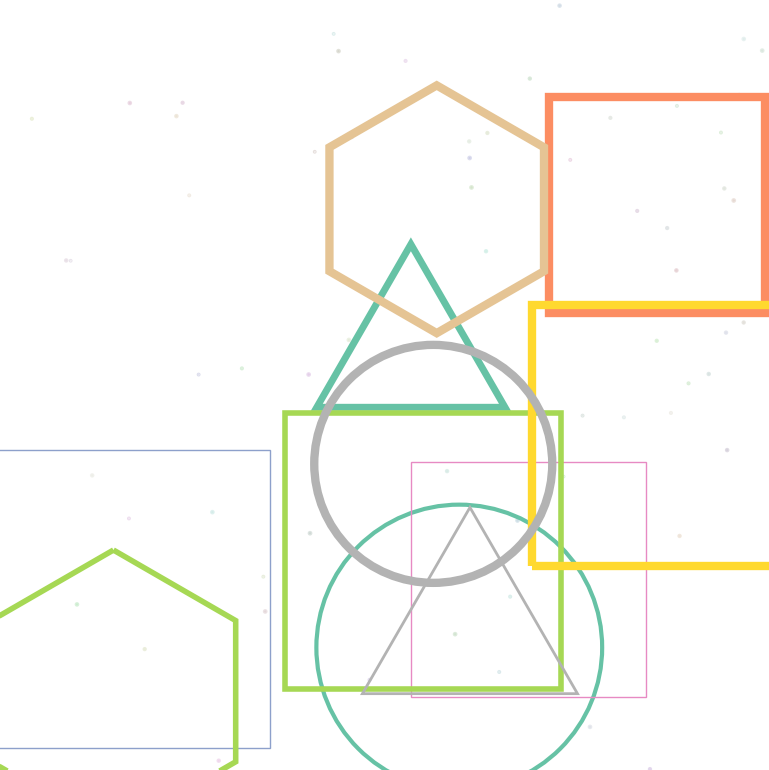[{"shape": "triangle", "thickness": 2.5, "radius": 0.71, "center": [0.534, 0.542]}, {"shape": "circle", "thickness": 1.5, "radius": 0.93, "center": [0.596, 0.159]}, {"shape": "square", "thickness": 3, "radius": 0.7, "center": [0.854, 0.734]}, {"shape": "square", "thickness": 0.5, "radius": 0.97, "center": [0.157, 0.222]}, {"shape": "square", "thickness": 0.5, "radius": 0.76, "center": [0.686, 0.248]}, {"shape": "square", "thickness": 2, "radius": 0.9, "center": [0.549, 0.285]}, {"shape": "hexagon", "thickness": 2, "radius": 0.92, "center": [0.147, 0.102]}, {"shape": "square", "thickness": 3, "radius": 0.85, "center": [0.86, 0.434]}, {"shape": "hexagon", "thickness": 3, "radius": 0.8, "center": [0.567, 0.728]}, {"shape": "triangle", "thickness": 1, "radius": 0.81, "center": [0.61, 0.18]}, {"shape": "circle", "thickness": 3, "radius": 0.77, "center": [0.563, 0.398]}]